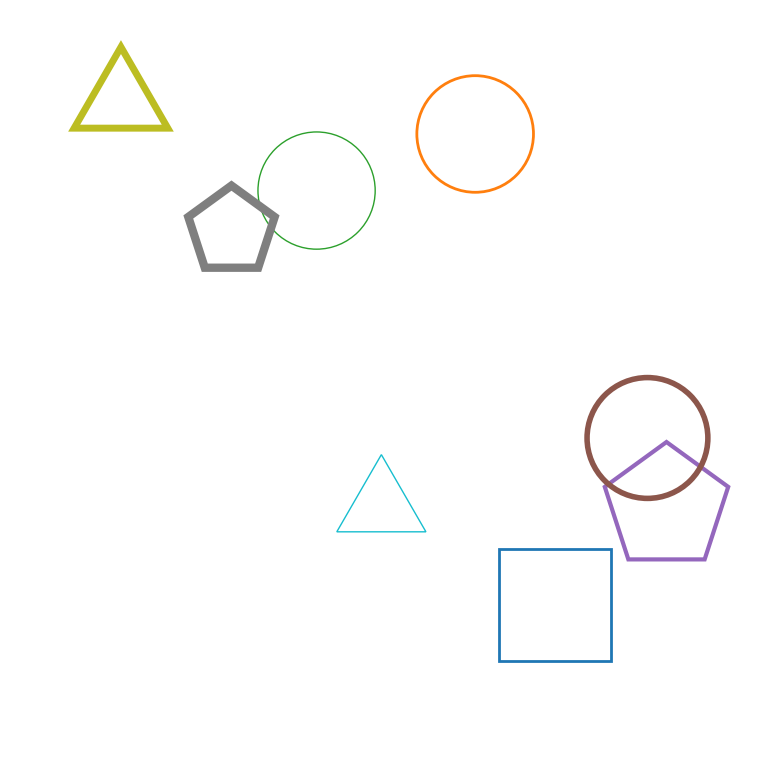[{"shape": "square", "thickness": 1, "radius": 0.36, "center": [0.721, 0.214]}, {"shape": "circle", "thickness": 1, "radius": 0.38, "center": [0.617, 0.826]}, {"shape": "circle", "thickness": 0.5, "radius": 0.38, "center": [0.411, 0.753]}, {"shape": "pentagon", "thickness": 1.5, "radius": 0.42, "center": [0.866, 0.342]}, {"shape": "circle", "thickness": 2, "radius": 0.39, "center": [0.841, 0.431]}, {"shape": "pentagon", "thickness": 3, "radius": 0.29, "center": [0.301, 0.7]}, {"shape": "triangle", "thickness": 2.5, "radius": 0.35, "center": [0.157, 0.869]}, {"shape": "triangle", "thickness": 0.5, "radius": 0.33, "center": [0.495, 0.343]}]